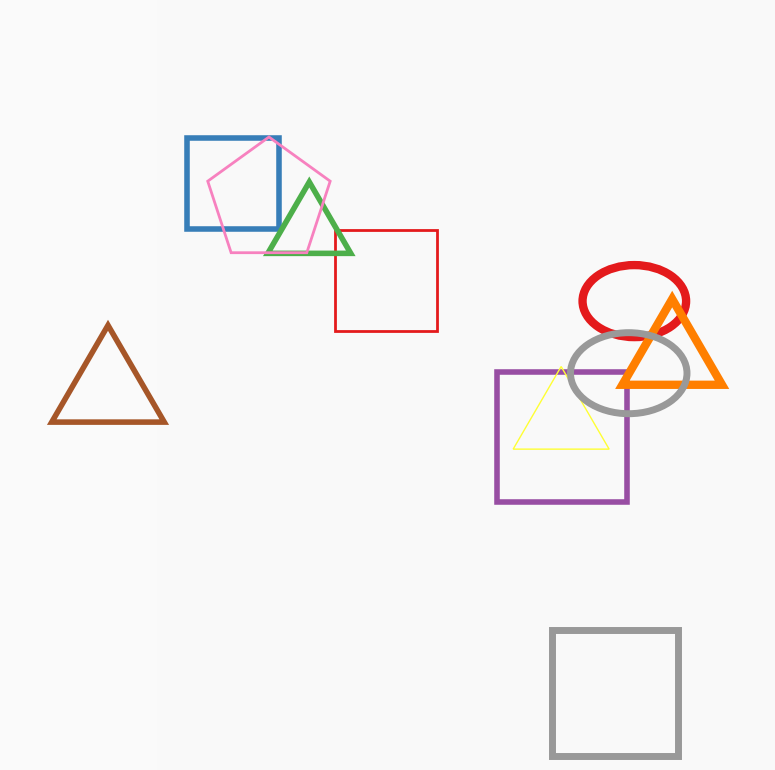[{"shape": "square", "thickness": 1, "radius": 0.33, "center": [0.498, 0.636]}, {"shape": "oval", "thickness": 3, "radius": 0.33, "center": [0.818, 0.609]}, {"shape": "square", "thickness": 2, "radius": 0.3, "center": [0.301, 0.762]}, {"shape": "triangle", "thickness": 2, "radius": 0.31, "center": [0.399, 0.702]}, {"shape": "square", "thickness": 2, "radius": 0.42, "center": [0.725, 0.432]}, {"shape": "triangle", "thickness": 3, "radius": 0.37, "center": [0.867, 0.537]}, {"shape": "triangle", "thickness": 0.5, "radius": 0.36, "center": [0.724, 0.452]}, {"shape": "triangle", "thickness": 2, "radius": 0.42, "center": [0.139, 0.494]}, {"shape": "pentagon", "thickness": 1, "radius": 0.42, "center": [0.347, 0.739]}, {"shape": "square", "thickness": 2.5, "radius": 0.41, "center": [0.793, 0.1]}, {"shape": "oval", "thickness": 2.5, "radius": 0.38, "center": [0.811, 0.515]}]